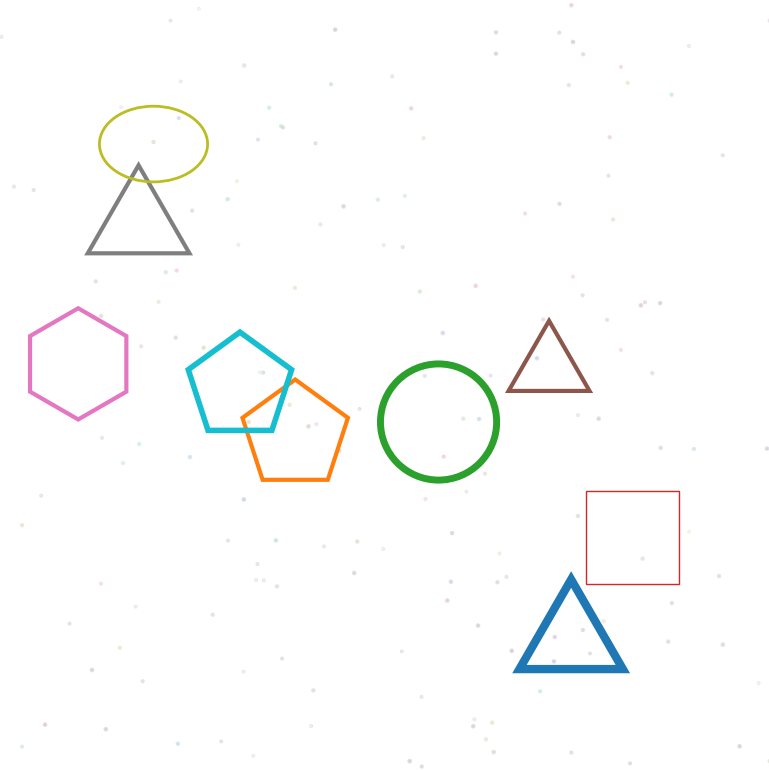[{"shape": "triangle", "thickness": 3, "radius": 0.39, "center": [0.742, 0.17]}, {"shape": "pentagon", "thickness": 1.5, "radius": 0.36, "center": [0.383, 0.435]}, {"shape": "circle", "thickness": 2.5, "radius": 0.38, "center": [0.57, 0.452]}, {"shape": "square", "thickness": 0.5, "radius": 0.3, "center": [0.821, 0.302]}, {"shape": "triangle", "thickness": 1.5, "radius": 0.3, "center": [0.713, 0.523]}, {"shape": "hexagon", "thickness": 1.5, "radius": 0.36, "center": [0.102, 0.527]}, {"shape": "triangle", "thickness": 1.5, "radius": 0.38, "center": [0.18, 0.709]}, {"shape": "oval", "thickness": 1, "radius": 0.35, "center": [0.199, 0.813]}, {"shape": "pentagon", "thickness": 2, "radius": 0.35, "center": [0.312, 0.498]}]